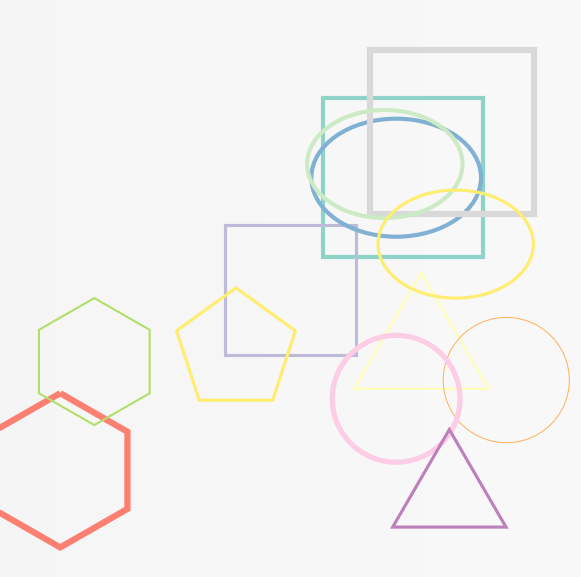[{"shape": "square", "thickness": 2, "radius": 0.69, "center": [0.693, 0.691]}, {"shape": "triangle", "thickness": 1, "radius": 0.67, "center": [0.725, 0.393]}, {"shape": "square", "thickness": 1.5, "radius": 0.56, "center": [0.499, 0.497]}, {"shape": "hexagon", "thickness": 3, "radius": 0.67, "center": [0.104, 0.185]}, {"shape": "oval", "thickness": 2, "radius": 0.73, "center": [0.682, 0.691]}, {"shape": "circle", "thickness": 0.5, "radius": 0.54, "center": [0.871, 0.341]}, {"shape": "hexagon", "thickness": 1, "radius": 0.55, "center": [0.162, 0.373]}, {"shape": "circle", "thickness": 2.5, "radius": 0.55, "center": [0.682, 0.309]}, {"shape": "square", "thickness": 3, "radius": 0.71, "center": [0.778, 0.771]}, {"shape": "triangle", "thickness": 1.5, "radius": 0.56, "center": [0.773, 0.143]}, {"shape": "oval", "thickness": 2, "radius": 0.67, "center": [0.662, 0.715]}, {"shape": "oval", "thickness": 1.5, "radius": 0.67, "center": [0.784, 0.576]}, {"shape": "pentagon", "thickness": 1.5, "radius": 0.54, "center": [0.406, 0.393]}]